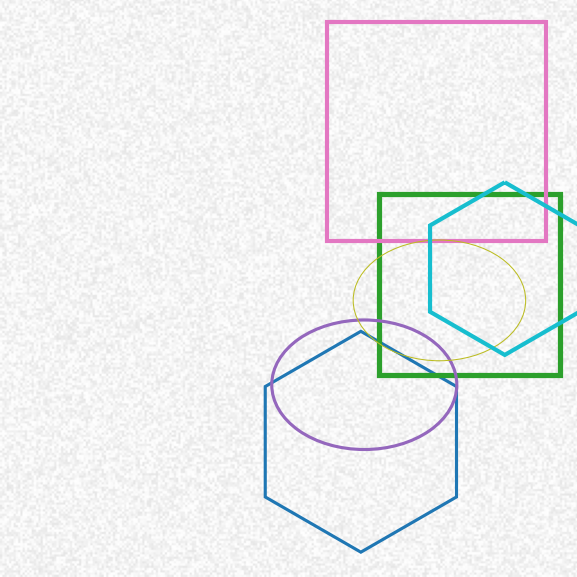[{"shape": "hexagon", "thickness": 1.5, "radius": 0.96, "center": [0.625, 0.234]}, {"shape": "square", "thickness": 2.5, "radius": 0.78, "center": [0.813, 0.507]}, {"shape": "oval", "thickness": 1.5, "radius": 0.8, "center": [0.631, 0.333]}, {"shape": "square", "thickness": 2, "radius": 0.95, "center": [0.756, 0.772]}, {"shape": "oval", "thickness": 0.5, "radius": 0.75, "center": [0.761, 0.479]}, {"shape": "hexagon", "thickness": 2, "radius": 0.75, "center": [0.874, 0.534]}]